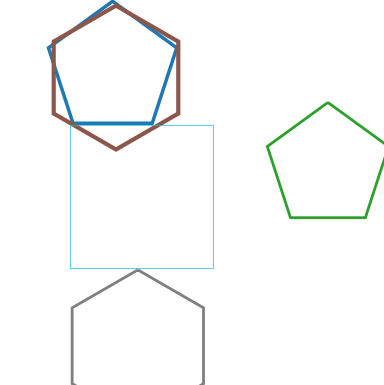[{"shape": "pentagon", "thickness": 2.5, "radius": 0.88, "center": [0.293, 0.822]}, {"shape": "pentagon", "thickness": 2, "radius": 0.83, "center": [0.852, 0.568]}, {"shape": "hexagon", "thickness": 3, "radius": 0.93, "center": [0.301, 0.799]}, {"shape": "hexagon", "thickness": 2, "radius": 0.99, "center": [0.358, 0.102]}, {"shape": "square", "thickness": 0.5, "radius": 0.93, "center": [0.368, 0.49]}]